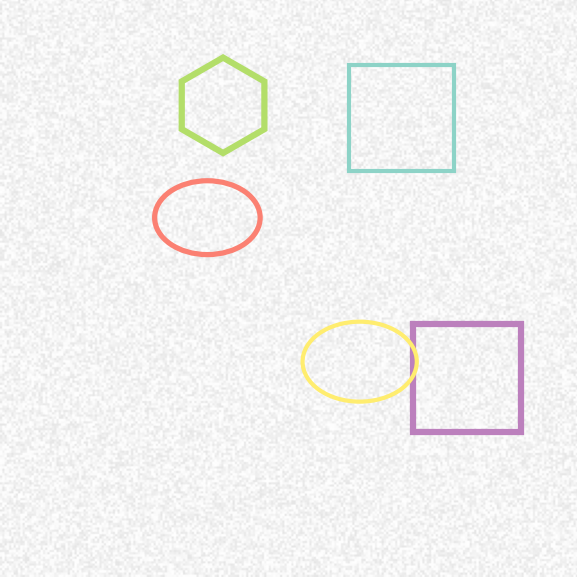[{"shape": "square", "thickness": 2, "radius": 0.46, "center": [0.695, 0.795]}, {"shape": "oval", "thickness": 2.5, "radius": 0.46, "center": [0.359, 0.622]}, {"shape": "hexagon", "thickness": 3, "radius": 0.41, "center": [0.386, 0.817]}, {"shape": "square", "thickness": 3, "radius": 0.47, "center": [0.808, 0.345]}, {"shape": "oval", "thickness": 2, "radius": 0.49, "center": [0.623, 0.373]}]